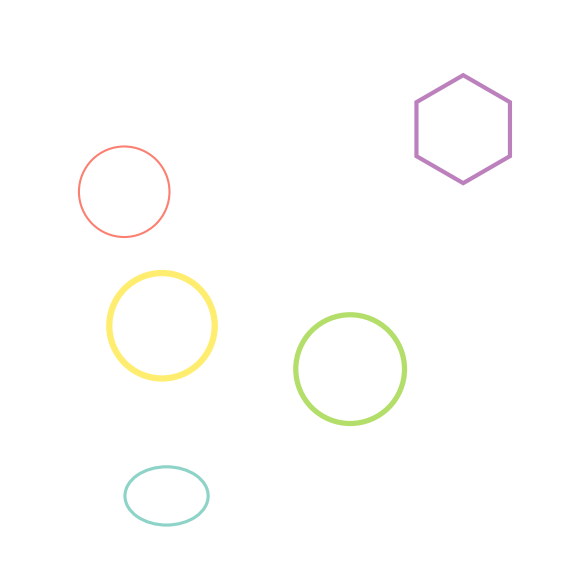[{"shape": "oval", "thickness": 1.5, "radius": 0.36, "center": [0.288, 0.14]}, {"shape": "circle", "thickness": 1, "radius": 0.39, "center": [0.215, 0.667]}, {"shape": "circle", "thickness": 2.5, "radius": 0.47, "center": [0.606, 0.36]}, {"shape": "hexagon", "thickness": 2, "radius": 0.47, "center": [0.802, 0.775]}, {"shape": "circle", "thickness": 3, "radius": 0.46, "center": [0.281, 0.435]}]